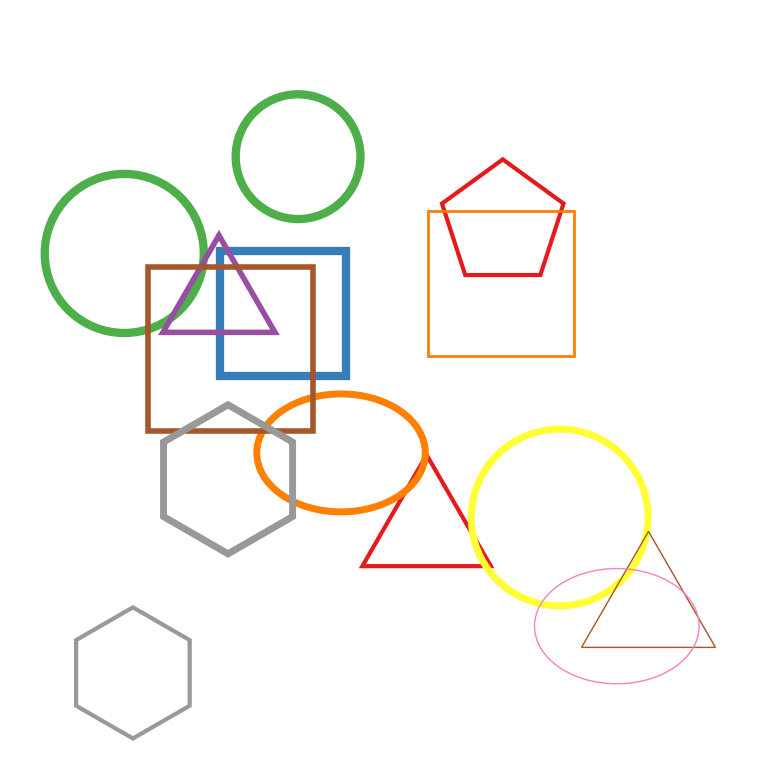[{"shape": "pentagon", "thickness": 1.5, "radius": 0.42, "center": [0.653, 0.71]}, {"shape": "triangle", "thickness": 1.5, "radius": 0.48, "center": [0.554, 0.313]}, {"shape": "square", "thickness": 3, "radius": 0.41, "center": [0.368, 0.593]}, {"shape": "circle", "thickness": 3, "radius": 0.52, "center": [0.161, 0.671]}, {"shape": "circle", "thickness": 3, "radius": 0.41, "center": [0.387, 0.797]}, {"shape": "triangle", "thickness": 2, "radius": 0.42, "center": [0.284, 0.61]}, {"shape": "oval", "thickness": 2.5, "radius": 0.55, "center": [0.443, 0.412]}, {"shape": "square", "thickness": 1, "radius": 0.47, "center": [0.651, 0.632]}, {"shape": "circle", "thickness": 2.5, "radius": 0.57, "center": [0.727, 0.328]}, {"shape": "triangle", "thickness": 0.5, "radius": 0.5, "center": [0.842, 0.209]}, {"shape": "square", "thickness": 2, "radius": 0.53, "center": [0.3, 0.546]}, {"shape": "oval", "thickness": 0.5, "radius": 0.53, "center": [0.801, 0.187]}, {"shape": "hexagon", "thickness": 1.5, "radius": 0.43, "center": [0.173, 0.126]}, {"shape": "hexagon", "thickness": 2.5, "radius": 0.48, "center": [0.296, 0.377]}]